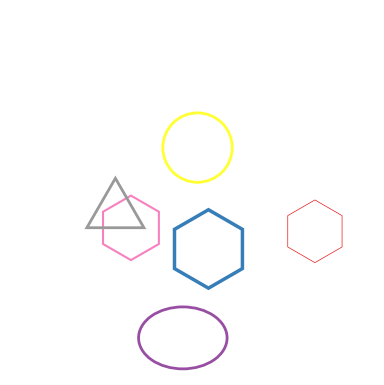[{"shape": "hexagon", "thickness": 0.5, "radius": 0.41, "center": [0.818, 0.399]}, {"shape": "hexagon", "thickness": 2.5, "radius": 0.51, "center": [0.541, 0.353]}, {"shape": "oval", "thickness": 2, "radius": 0.57, "center": [0.475, 0.122]}, {"shape": "circle", "thickness": 2, "radius": 0.45, "center": [0.513, 0.617]}, {"shape": "hexagon", "thickness": 1.5, "radius": 0.42, "center": [0.34, 0.408]}, {"shape": "triangle", "thickness": 2, "radius": 0.43, "center": [0.3, 0.451]}]